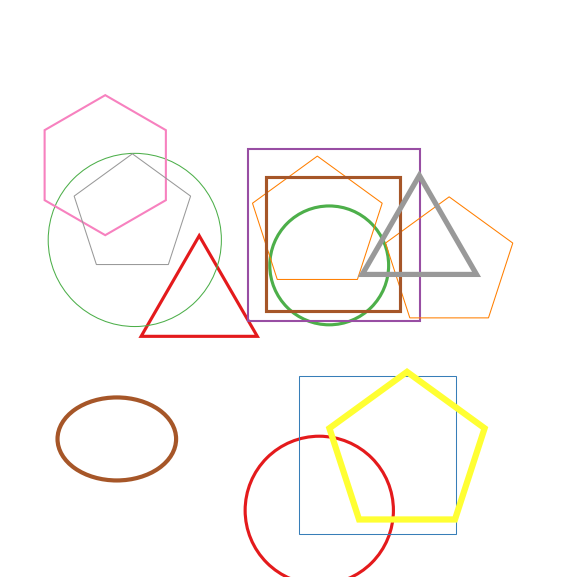[{"shape": "circle", "thickness": 1.5, "radius": 0.64, "center": [0.553, 0.115]}, {"shape": "triangle", "thickness": 1.5, "radius": 0.58, "center": [0.345, 0.475]}, {"shape": "square", "thickness": 0.5, "radius": 0.68, "center": [0.654, 0.211]}, {"shape": "circle", "thickness": 1.5, "radius": 0.51, "center": [0.57, 0.54]}, {"shape": "circle", "thickness": 0.5, "radius": 0.75, "center": [0.233, 0.584]}, {"shape": "square", "thickness": 1, "radius": 0.74, "center": [0.579, 0.592]}, {"shape": "pentagon", "thickness": 0.5, "radius": 0.59, "center": [0.55, 0.611]}, {"shape": "pentagon", "thickness": 0.5, "radius": 0.58, "center": [0.778, 0.542]}, {"shape": "pentagon", "thickness": 3, "radius": 0.71, "center": [0.705, 0.214]}, {"shape": "square", "thickness": 1.5, "radius": 0.58, "center": [0.576, 0.577]}, {"shape": "oval", "thickness": 2, "radius": 0.51, "center": [0.202, 0.239]}, {"shape": "hexagon", "thickness": 1, "radius": 0.61, "center": [0.182, 0.713]}, {"shape": "triangle", "thickness": 2.5, "radius": 0.57, "center": [0.726, 0.581]}, {"shape": "pentagon", "thickness": 0.5, "radius": 0.53, "center": [0.229, 0.627]}]